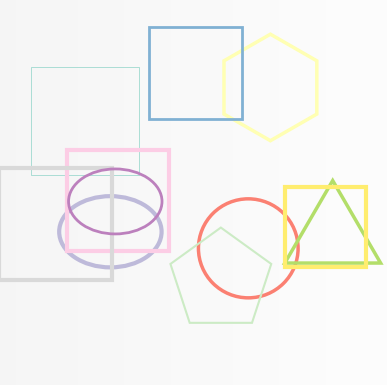[{"shape": "square", "thickness": 0.5, "radius": 0.7, "center": [0.219, 0.686]}, {"shape": "hexagon", "thickness": 2.5, "radius": 0.69, "center": [0.698, 0.773]}, {"shape": "oval", "thickness": 3, "radius": 0.66, "center": [0.285, 0.398]}, {"shape": "circle", "thickness": 2.5, "radius": 0.64, "center": [0.641, 0.355]}, {"shape": "square", "thickness": 2, "radius": 0.6, "center": [0.505, 0.811]}, {"shape": "triangle", "thickness": 2.5, "radius": 0.71, "center": [0.859, 0.388]}, {"shape": "square", "thickness": 3, "radius": 0.66, "center": [0.304, 0.479]}, {"shape": "square", "thickness": 3, "radius": 0.73, "center": [0.143, 0.417]}, {"shape": "oval", "thickness": 2, "radius": 0.6, "center": [0.298, 0.477]}, {"shape": "pentagon", "thickness": 1.5, "radius": 0.68, "center": [0.57, 0.272]}, {"shape": "square", "thickness": 3, "radius": 0.52, "center": [0.84, 0.411]}]